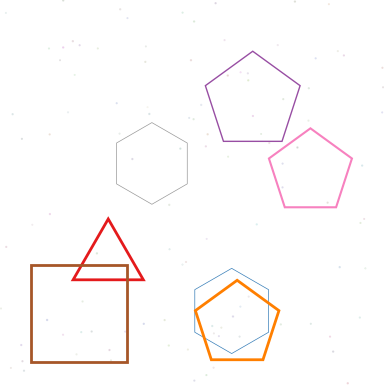[{"shape": "triangle", "thickness": 2, "radius": 0.53, "center": [0.281, 0.326]}, {"shape": "hexagon", "thickness": 0.5, "radius": 0.55, "center": [0.602, 0.192]}, {"shape": "pentagon", "thickness": 1, "radius": 0.65, "center": [0.656, 0.738]}, {"shape": "pentagon", "thickness": 2, "radius": 0.57, "center": [0.616, 0.158]}, {"shape": "square", "thickness": 2, "radius": 0.63, "center": [0.205, 0.186]}, {"shape": "pentagon", "thickness": 1.5, "radius": 0.57, "center": [0.806, 0.553]}, {"shape": "hexagon", "thickness": 0.5, "radius": 0.53, "center": [0.395, 0.575]}]